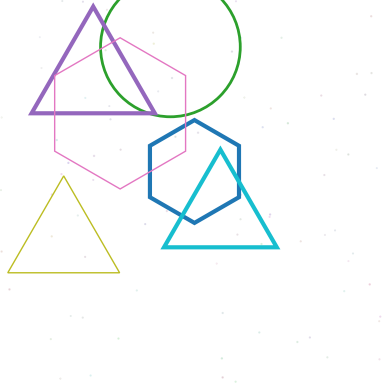[{"shape": "hexagon", "thickness": 3, "radius": 0.67, "center": [0.505, 0.555]}, {"shape": "circle", "thickness": 2, "radius": 0.91, "center": [0.443, 0.878]}, {"shape": "triangle", "thickness": 3, "radius": 0.92, "center": [0.242, 0.798]}, {"shape": "hexagon", "thickness": 1, "radius": 0.98, "center": [0.312, 0.706]}, {"shape": "triangle", "thickness": 1, "radius": 0.84, "center": [0.165, 0.375]}, {"shape": "triangle", "thickness": 3, "radius": 0.85, "center": [0.572, 0.442]}]